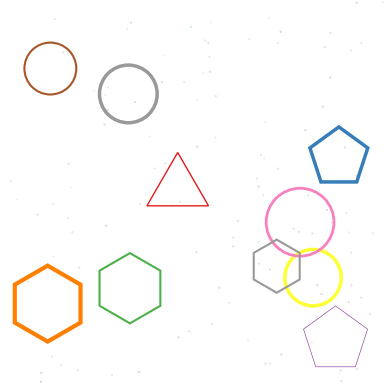[{"shape": "triangle", "thickness": 1, "radius": 0.46, "center": [0.462, 0.512]}, {"shape": "pentagon", "thickness": 2.5, "radius": 0.39, "center": [0.88, 0.591]}, {"shape": "hexagon", "thickness": 1.5, "radius": 0.46, "center": [0.338, 0.251]}, {"shape": "pentagon", "thickness": 0.5, "radius": 0.44, "center": [0.872, 0.118]}, {"shape": "hexagon", "thickness": 3, "radius": 0.49, "center": [0.124, 0.211]}, {"shape": "circle", "thickness": 2.5, "radius": 0.37, "center": [0.813, 0.279]}, {"shape": "circle", "thickness": 1.5, "radius": 0.34, "center": [0.131, 0.822]}, {"shape": "circle", "thickness": 2, "radius": 0.44, "center": [0.779, 0.423]}, {"shape": "hexagon", "thickness": 1.5, "radius": 0.34, "center": [0.719, 0.309]}, {"shape": "circle", "thickness": 2.5, "radius": 0.37, "center": [0.333, 0.756]}]